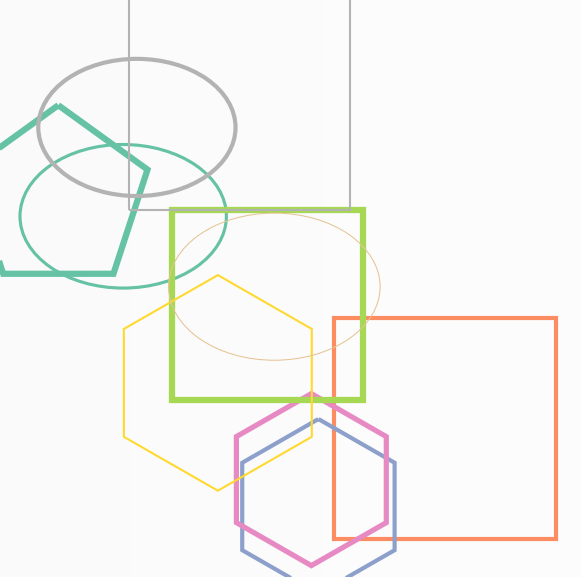[{"shape": "oval", "thickness": 1.5, "radius": 0.89, "center": [0.212, 0.625]}, {"shape": "pentagon", "thickness": 3, "radius": 0.81, "center": [0.1, 0.656]}, {"shape": "square", "thickness": 2, "radius": 0.95, "center": [0.766, 0.257]}, {"shape": "hexagon", "thickness": 2, "radius": 0.76, "center": [0.548, 0.122]}, {"shape": "hexagon", "thickness": 2.5, "radius": 0.74, "center": [0.536, 0.169]}, {"shape": "square", "thickness": 3, "radius": 0.82, "center": [0.46, 0.471]}, {"shape": "hexagon", "thickness": 1, "radius": 0.93, "center": [0.375, 0.336]}, {"shape": "oval", "thickness": 0.5, "radius": 0.91, "center": [0.472, 0.503]}, {"shape": "oval", "thickness": 2, "radius": 0.85, "center": [0.236, 0.778]}, {"shape": "square", "thickness": 1, "radius": 0.95, "center": [0.412, 0.826]}]